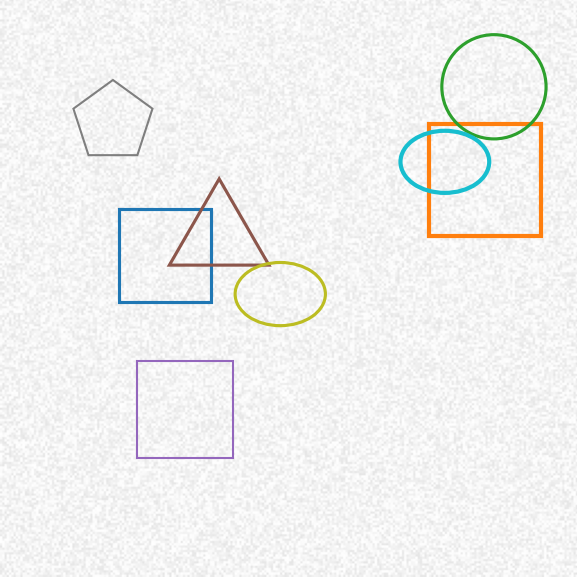[{"shape": "square", "thickness": 1.5, "radius": 0.4, "center": [0.286, 0.557]}, {"shape": "square", "thickness": 2, "radius": 0.48, "center": [0.84, 0.688]}, {"shape": "circle", "thickness": 1.5, "radius": 0.45, "center": [0.855, 0.849]}, {"shape": "square", "thickness": 1, "radius": 0.42, "center": [0.32, 0.29]}, {"shape": "triangle", "thickness": 1.5, "radius": 0.5, "center": [0.38, 0.59]}, {"shape": "pentagon", "thickness": 1, "radius": 0.36, "center": [0.196, 0.789]}, {"shape": "oval", "thickness": 1.5, "radius": 0.39, "center": [0.485, 0.49]}, {"shape": "oval", "thickness": 2, "radius": 0.38, "center": [0.77, 0.719]}]